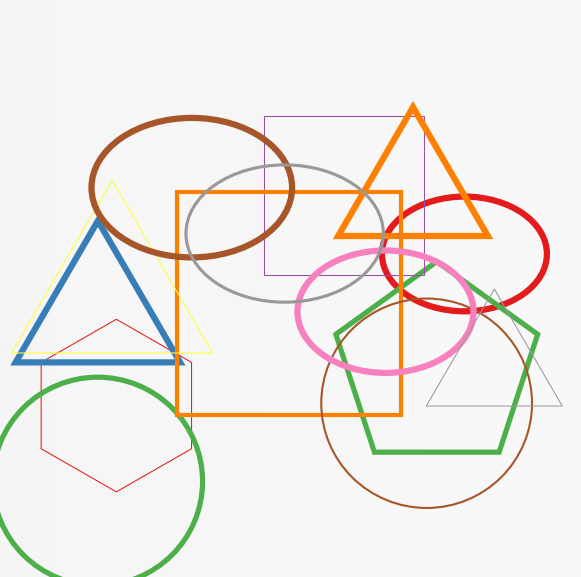[{"shape": "oval", "thickness": 3, "radius": 0.71, "center": [0.799, 0.559]}, {"shape": "hexagon", "thickness": 0.5, "radius": 0.75, "center": [0.2, 0.297]}, {"shape": "triangle", "thickness": 3, "radius": 0.82, "center": [0.168, 0.453]}, {"shape": "circle", "thickness": 2.5, "radius": 0.9, "center": [0.168, 0.166]}, {"shape": "pentagon", "thickness": 2.5, "radius": 0.91, "center": [0.751, 0.364]}, {"shape": "square", "thickness": 0.5, "radius": 0.69, "center": [0.592, 0.66]}, {"shape": "triangle", "thickness": 3, "radius": 0.74, "center": [0.711, 0.665]}, {"shape": "square", "thickness": 2, "radius": 0.96, "center": [0.497, 0.474]}, {"shape": "triangle", "thickness": 0.5, "radius": 1.0, "center": [0.193, 0.488]}, {"shape": "oval", "thickness": 3, "radius": 0.86, "center": [0.33, 0.674]}, {"shape": "circle", "thickness": 1, "radius": 0.91, "center": [0.734, 0.301]}, {"shape": "oval", "thickness": 3, "radius": 0.76, "center": [0.663, 0.459]}, {"shape": "triangle", "thickness": 0.5, "radius": 0.68, "center": [0.85, 0.364]}, {"shape": "oval", "thickness": 1.5, "radius": 0.85, "center": [0.49, 0.595]}]